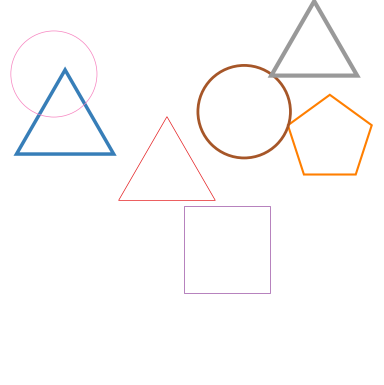[{"shape": "triangle", "thickness": 0.5, "radius": 0.73, "center": [0.434, 0.552]}, {"shape": "triangle", "thickness": 2.5, "radius": 0.73, "center": [0.169, 0.673]}, {"shape": "square", "thickness": 0.5, "radius": 0.56, "center": [0.59, 0.352]}, {"shape": "pentagon", "thickness": 1.5, "radius": 0.57, "center": [0.857, 0.639]}, {"shape": "circle", "thickness": 2, "radius": 0.6, "center": [0.634, 0.71]}, {"shape": "circle", "thickness": 0.5, "radius": 0.56, "center": [0.14, 0.808]}, {"shape": "triangle", "thickness": 3, "radius": 0.64, "center": [0.816, 0.868]}]